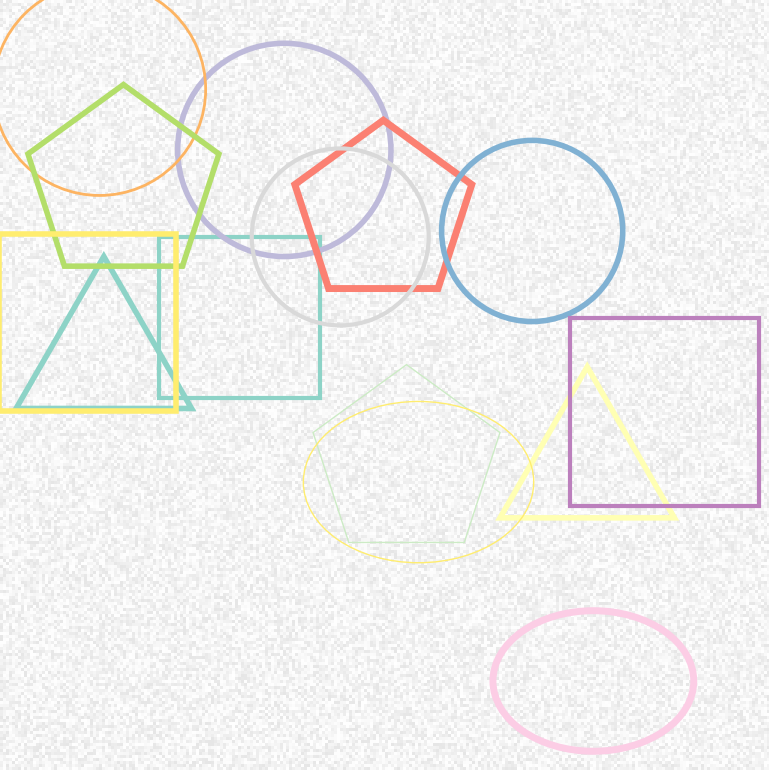[{"shape": "square", "thickness": 1.5, "radius": 0.52, "center": [0.311, 0.588]}, {"shape": "triangle", "thickness": 2, "radius": 0.66, "center": [0.135, 0.535]}, {"shape": "triangle", "thickness": 2, "radius": 0.65, "center": [0.763, 0.393]}, {"shape": "circle", "thickness": 2, "radius": 0.69, "center": [0.369, 0.805]}, {"shape": "pentagon", "thickness": 2.5, "radius": 0.6, "center": [0.498, 0.723]}, {"shape": "circle", "thickness": 2, "radius": 0.59, "center": [0.691, 0.7]}, {"shape": "circle", "thickness": 1, "radius": 0.69, "center": [0.129, 0.884]}, {"shape": "pentagon", "thickness": 2, "radius": 0.65, "center": [0.16, 0.76]}, {"shape": "oval", "thickness": 2.5, "radius": 0.65, "center": [0.771, 0.116]}, {"shape": "circle", "thickness": 1.5, "radius": 0.57, "center": [0.442, 0.692]}, {"shape": "square", "thickness": 1.5, "radius": 0.61, "center": [0.863, 0.465]}, {"shape": "pentagon", "thickness": 0.5, "radius": 0.64, "center": [0.528, 0.399]}, {"shape": "square", "thickness": 2, "radius": 0.57, "center": [0.114, 0.581]}, {"shape": "oval", "thickness": 0.5, "radius": 0.75, "center": [0.544, 0.374]}]